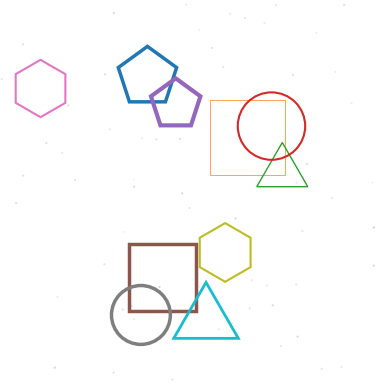[{"shape": "pentagon", "thickness": 2.5, "radius": 0.4, "center": [0.383, 0.8]}, {"shape": "square", "thickness": 0.5, "radius": 0.49, "center": [0.644, 0.642]}, {"shape": "triangle", "thickness": 1, "radius": 0.38, "center": [0.733, 0.553]}, {"shape": "circle", "thickness": 1.5, "radius": 0.44, "center": [0.705, 0.672]}, {"shape": "pentagon", "thickness": 3, "radius": 0.34, "center": [0.456, 0.729]}, {"shape": "square", "thickness": 2.5, "radius": 0.44, "center": [0.421, 0.279]}, {"shape": "hexagon", "thickness": 1.5, "radius": 0.37, "center": [0.105, 0.77]}, {"shape": "circle", "thickness": 2.5, "radius": 0.38, "center": [0.366, 0.182]}, {"shape": "hexagon", "thickness": 1.5, "radius": 0.38, "center": [0.585, 0.344]}, {"shape": "triangle", "thickness": 2, "radius": 0.48, "center": [0.535, 0.17]}]